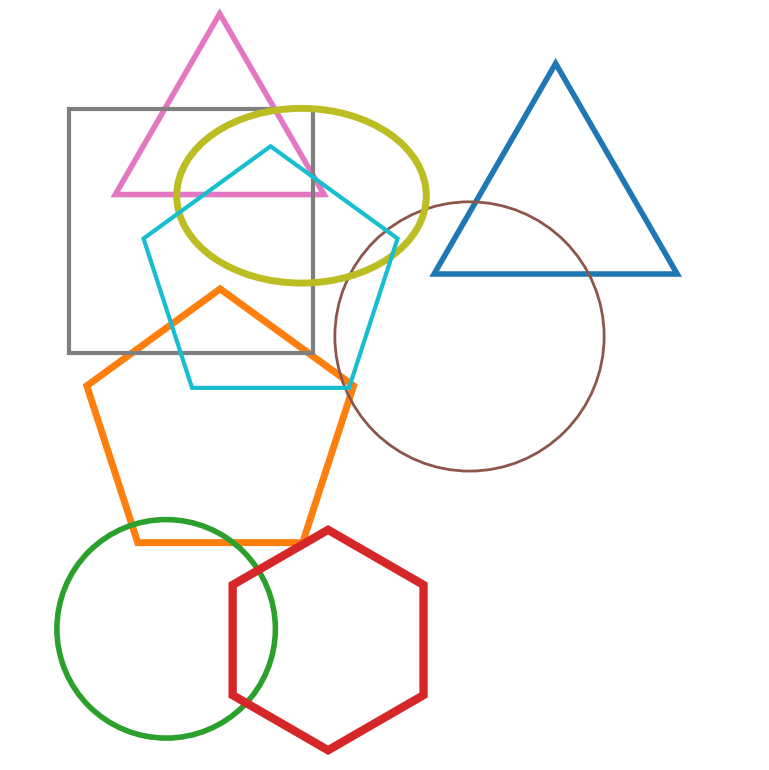[{"shape": "triangle", "thickness": 2, "radius": 0.91, "center": [0.722, 0.735]}, {"shape": "pentagon", "thickness": 2.5, "radius": 0.91, "center": [0.286, 0.443]}, {"shape": "circle", "thickness": 2, "radius": 0.71, "center": [0.216, 0.183]}, {"shape": "hexagon", "thickness": 3, "radius": 0.72, "center": [0.426, 0.169]}, {"shape": "circle", "thickness": 1, "radius": 0.87, "center": [0.61, 0.563]}, {"shape": "triangle", "thickness": 2, "radius": 0.78, "center": [0.285, 0.826]}, {"shape": "square", "thickness": 1.5, "radius": 0.79, "center": [0.248, 0.7]}, {"shape": "oval", "thickness": 2.5, "radius": 0.81, "center": [0.392, 0.746]}, {"shape": "pentagon", "thickness": 1.5, "radius": 0.87, "center": [0.351, 0.637]}]